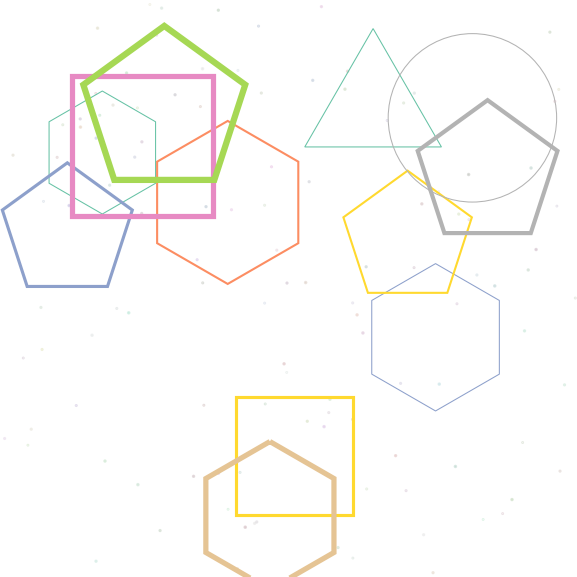[{"shape": "triangle", "thickness": 0.5, "radius": 0.68, "center": [0.646, 0.813]}, {"shape": "hexagon", "thickness": 0.5, "radius": 0.53, "center": [0.177, 0.735]}, {"shape": "hexagon", "thickness": 1, "radius": 0.71, "center": [0.394, 0.649]}, {"shape": "pentagon", "thickness": 1.5, "radius": 0.59, "center": [0.117, 0.599]}, {"shape": "hexagon", "thickness": 0.5, "radius": 0.64, "center": [0.754, 0.415]}, {"shape": "square", "thickness": 2.5, "radius": 0.61, "center": [0.246, 0.746]}, {"shape": "pentagon", "thickness": 3, "radius": 0.74, "center": [0.284, 0.807]}, {"shape": "square", "thickness": 1.5, "radius": 0.51, "center": [0.51, 0.209]}, {"shape": "pentagon", "thickness": 1, "radius": 0.58, "center": [0.706, 0.587]}, {"shape": "hexagon", "thickness": 2.5, "radius": 0.64, "center": [0.467, 0.106]}, {"shape": "circle", "thickness": 0.5, "radius": 0.73, "center": [0.818, 0.795]}, {"shape": "pentagon", "thickness": 2, "radius": 0.64, "center": [0.844, 0.698]}]